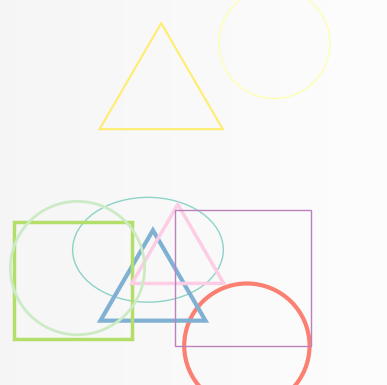[{"shape": "oval", "thickness": 1, "radius": 0.97, "center": [0.382, 0.351]}, {"shape": "circle", "thickness": 1, "radius": 0.72, "center": [0.708, 0.888]}, {"shape": "circle", "thickness": 3, "radius": 0.81, "center": [0.637, 0.102]}, {"shape": "triangle", "thickness": 3, "radius": 0.78, "center": [0.395, 0.245]}, {"shape": "square", "thickness": 2.5, "radius": 0.76, "center": [0.188, 0.271]}, {"shape": "triangle", "thickness": 2.5, "radius": 0.68, "center": [0.459, 0.332]}, {"shape": "square", "thickness": 1, "radius": 0.88, "center": [0.628, 0.278]}, {"shape": "circle", "thickness": 2, "radius": 0.87, "center": [0.2, 0.304]}, {"shape": "triangle", "thickness": 1.5, "radius": 0.92, "center": [0.416, 0.756]}]